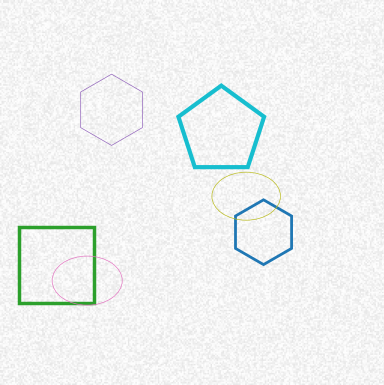[{"shape": "hexagon", "thickness": 2, "radius": 0.42, "center": [0.685, 0.397]}, {"shape": "square", "thickness": 2.5, "radius": 0.49, "center": [0.147, 0.311]}, {"shape": "hexagon", "thickness": 0.5, "radius": 0.46, "center": [0.29, 0.715]}, {"shape": "oval", "thickness": 0.5, "radius": 0.46, "center": [0.226, 0.271]}, {"shape": "oval", "thickness": 0.5, "radius": 0.45, "center": [0.639, 0.49]}, {"shape": "pentagon", "thickness": 3, "radius": 0.59, "center": [0.575, 0.661]}]